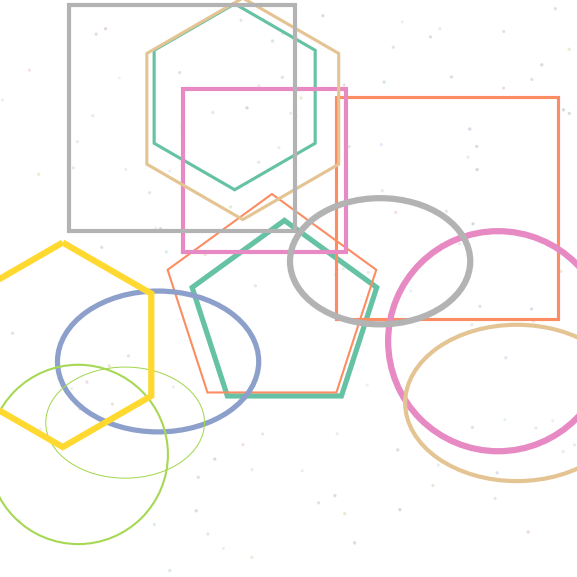[{"shape": "pentagon", "thickness": 2.5, "radius": 0.84, "center": [0.492, 0.449]}, {"shape": "hexagon", "thickness": 1.5, "radius": 0.81, "center": [0.406, 0.832]}, {"shape": "square", "thickness": 1.5, "radius": 0.96, "center": [0.773, 0.639]}, {"shape": "pentagon", "thickness": 1, "radius": 0.95, "center": [0.471, 0.473]}, {"shape": "oval", "thickness": 2.5, "radius": 0.87, "center": [0.274, 0.373]}, {"shape": "circle", "thickness": 3, "radius": 0.95, "center": [0.863, 0.408]}, {"shape": "square", "thickness": 2, "radius": 0.71, "center": [0.458, 0.704]}, {"shape": "oval", "thickness": 0.5, "radius": 0.69, "center": [0.217, 0.267]}, {"shape": "circle", "thickness": 1, "radius": 0.78, "center": [0.136, 0.212]}, {"shape": "hexagon", "thickness": 3, "radius": 0.89, "center": [0.109, 0.402]}, {"shape": "hexagon", "thickness": 1.5, "radius": 0.96, "center": [0.42, 0.811]}, {"shape": "oval", "thickness": 2, "radius": 0.97, "center": [0.895, 0.301]}, {"shape": "square", "thickness": 2, "radius": 0.98, "center": [0.315, 0.795]}, {"shape": "oval", "thickness": 3, "radius": 0.78, "center": [0.658, 0.547]}]